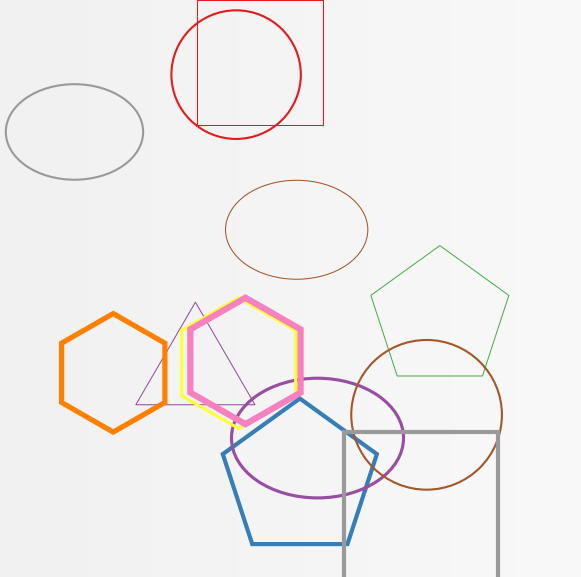[{"shape": "circle", "thickness": 1, "radius": 0.56, "center": [0.406, 0.87]}, {"shape": "square", "thickness": 0.5, "radius": 0.54, "center": [0.447, 0.891]}, {"shape": "pentagon", "thickness": 2, "radius": 0.7, "center": [0.516, 0.17]}, {"shape": "pentagon", "thickness": 0.5, "radius": 0.62, "center": [0.757, 0.449]}, {"shape": "oval", "thickness": 1.5, "radius": 0.74, "center": [0.546, 0.241]}, {"shape": "triangle", "thickness": 0.5, "radius": 0.59, "center": [0.336, 0.357]}, {"shape": "hexagon", "thickness": 2.5, "radius": 0.51, "center": [0.195, 0.354]}, {"shape": "hexagon", "thickness": 1.5, "radius": 0.57, "center": [0.411, 0.37]}, {"shape": "circle", "thickness": 1, "radius": 0.65, "center": [0.734, 0.281]}, {"shape": "oval", "thickness": 0.5, "radius": 0.61, "center": [0.51, 0.601]}, {"shape": "hexagon", "thickness": 3, "radius": 0.55, "center": [0.422, 0.374]}, {"shape": "oval", "thickness": 1, "radius": 0.59, "center": [0.128, 0.771]}, {"shape": "square", "thickness": 2, "radius": 0.66, "center": [0.724, 0.118]}]